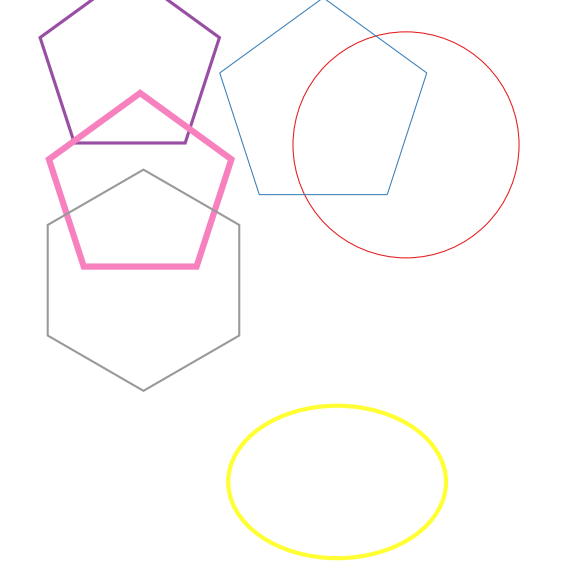[{"shape": "circle", "thickness": 0.5, "radius": 0.98, "center": [0.703, 0.748]}, {"shape": "pentagon", "thickness": 0.5, "radius": 0.94, "center": [0.56, 0.815]}, {"shape": "pentagon", "thickness": 1.5, "radius": 0.82, "center": [0.225, 0.884]}, {"shape": "oval", "thickness": 2, "radius": 0.94, "center": [0.584, 0.165]}, {"shape": "pentagon", "thickness": 3, "radius": 0.83, "center": [0.243, 0.672]}, {"shape": "hexagon", "thickness": 1, "radius": 0.96, "center": [0.248, 0.514]}]